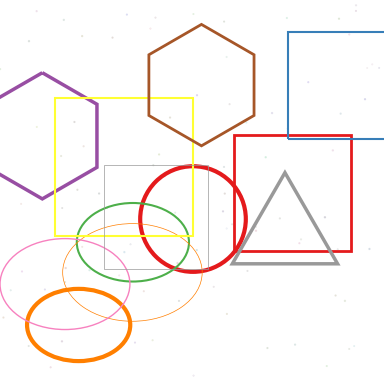[{"shape": "circle", "thickness": 3, "radius": 0.69, "center": [0.501, 0.431]}, {"shape": "square", "thickness": 2, "radius": 0.76, "center": [0.759, 0.499]}, {"shape": "square", "thickness": 1.5, "radius": 0.69, "center": [0.886, 0.777]}, {"shape": "oval", "thickness": 1.5, "radius": 0.73, "center": [0.345, 0.371]}, {"shape": "hexagon", "thickness": 2.5, "radius": 0.82, "center": [0.11, 0.647]}, {"shape": "oval", "thickness": 0.5, "radius": 0.91, "center": [0.344, 0.292]}, {"shape": "oval", "thickness": 3, "radius": 0.67, "center": [0.204, 0.156]}, {"shape": "square", "thickness": 1.5, "radius": 0.89, "center": [0.322, 0.567]}, {"shape": "hexagon", "thickness": 2, "radius": 0.79, "center": [0.523, 0.779]}, {"shape": "oval", "thickness": 1, "radius": 0.84, "center": [0.169, 0.262]}, {"shape": "square", "thickness": 0.5, "radius": 0.67, "center": [0.406, 0.436]}, {"shape": "triangle", "thickness": 2.5, "radius": 0.79, "center": [0.74, 0.394]}]